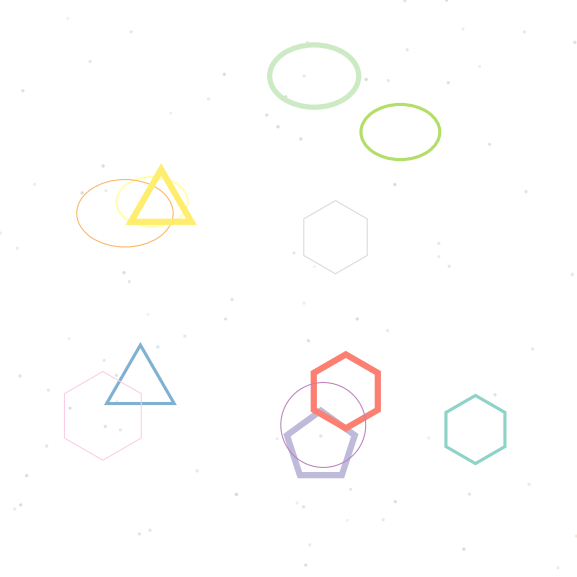[{"shape": "hexagon", "thickness": 1.5, "radius": 0.29, "center": [0.823, 0.255]}, {"shape": "oval", "thickness": 1, "radius": 0.31, "center": [0.263, 0.65]}, {"shape": "pentagon", "thickness": 3, "radius": 0.31, "center": [0.556, 0.226]}, {"shape": "hexagon", "thickness": 3, "radius": 0.32, "center": [0.599, 0.321]}, {"shape": "triangle", "thickness": 1.5, "radius": 0.34, "center": [0.243, 0.334]}, {"shape": "oval", "thickness": 0.5, "radius": 0.42, "center": [0.216, 0.63]}, {"shape": "oval", "thickness": 1.5, "radius": 0.34, "center": [0.693, 0.771]}, {"shape": "hexagon", "thickness": 0.5, "radius": 0.38, "center": [0.178, 0.279]}, {"shape": "hexagon", "thickness": 0.5, "radius": 0.32, "center": [0.581, 0.588]}, {"shape": "circle", "thickness": 0.5, "radius": 0.37, "center": [0.56, 0.263]}, {"shape": "oval", "thickness": 2.5, "radius": 0.39, "center": [0.544, 0.867]}, {"shape": "triangle", "thickness": 3, "radius": 0.3, "center": [0.279, 0.645]}]